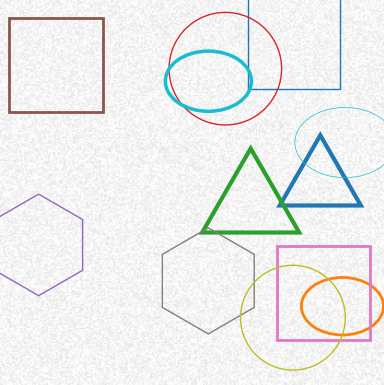[{"shape": "square", "thickness": 1, "radius": 0.6, "center": [0.764, 0.889]}, {"shape": "triangle", "thickness": 3, "radius": 0.61, "center": [0.832, 0.527]}, {"shape": "oval", "thickness": 2, "radius": 0.53, "center": [0.889, 0.205]}, {"shape": "triangle", "thickness": 3, "radius": 0.73, "center": [0.651, 0.469]}, {"shape": "circle", "thickness": 1, "radius": 0.73, "center": [0.585, 0.822]}, {"shape": "hexagon", "thickness": 1, "radius": 0.66, "center": [0.1, 0.364]}, {"shape": "square", "thickness": 2, "radius": 0.61, "center": [0.146, 0.832]}, {"shape": "square", "thickness": 2, "radius": 0.61, "center": [0.84, 0.239]}, {"shape": "hexagon", "thickness": 1, "radius": 0.69, "center": [0.541, 0.27]}, {"shape": "circle", "thickness": 1, "radius": 0.68, "center": [0.761, 0.175]}, {"shape": "oval", "thickness": 2.5, "radius": 0.56, "center": [0.541, 0.789]}, {"shape": "oval", "thickness": 0.5, "radius": 0.65, "center": [0.896, 0.63]}]